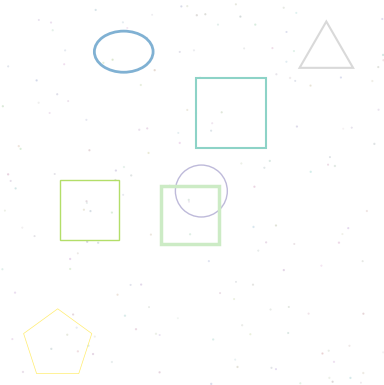[{"shape": "square", "thickness": 1.5, "radius": 0.45, "center": [0.6, 0.707]}, {"shape": "circle", "thickness": 1, "radius": 0.34, "center": [0.523, 0.504]}, {"shape": "oval", "thickness": 2, "radius": 0.38, "center": [0.321, 0.866]}, {"shape": "square", "thickness": 1, "radius": 0.39, "center": [0.233, 0.454]}, {"shape": "triangle", "thickness": 1.5, "radius": 0.4, "center": [0.848, 0.864]}, {"shape": "square", "thickness": 2.5, "radius": 0.38, "center": [0.494, 0.442]}, {"shape": "pentagon", "thickness": 0.5, "radius": 0.47, "center": [0.15, 0.105]}]